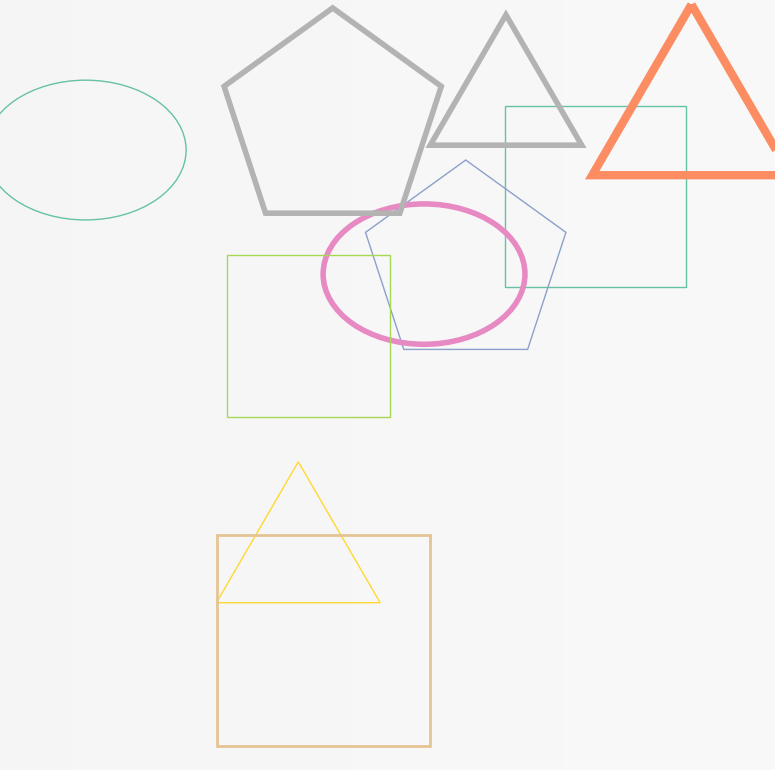[{"shape": "square", "thickness": 0.5, "radius": 0.59, "center": [0.769, 0.745]}, {"shape": "oval", "thickness": 0.5, "radius": 0.65, "center": [0.11, 0.805]}, {"shape": "triangle", "thickness": 3, "radius": 0.74, "center": [0.892, 0.846]}, {"shape": "pentagon", "thickness": 0.5, "radius": 0.68, "center": [0.601, 0.656]}, {"shape": "oval", "thickness": 2, "radius": 0.65, "center": [0.547, 0.644]}, {"shape": "square", "thickness": 0.5, "radius": 0.53, "center": [0.398, 0.564]}, {"shape": "triangle", "thickness": 0.5, "radius": 0.61, "center": [0.385, 0.278]}, {"shape": "square", "thickness": 1, "radius": 0.68, "center": [0.418, 0.169]}, {"shape": "pentagon", "thickness": 2, "radius": 0.74, "center": [0.429, 0.842]}, {"shape": "triangle", "thickness": 2, "radius": 0.56, "center": [0.653, 0.868]}]